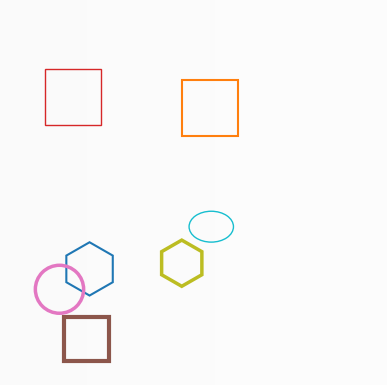[{"shape": "hexagon", "thickness": 1.5, "radius": 0.35, "center": [0.231, 0.302]}, {"shape": "square", "thickness": 1.5, "radius": 0.36, "center": [0.541, 0.72]}, {"shape": "square", "thickness": 1, "radius": 0.36, "center": [0.188, 0.748]}, {"shape": "square", "thickness": 3, "radius": 0.29, "center": [0.223, 0.12]}, {"shape": "circle", "thickness": 2.5, "radius": 0.31, "center": [0.154, 0.249]}, {"shape": "hexagon", "thickness": 2.5, "radius": 0.3, "center": [0.469, 0.316]}, {"shape": "oval", "thickness": 1, "radius": 0.29, "center": [0.545, 0.411]}]